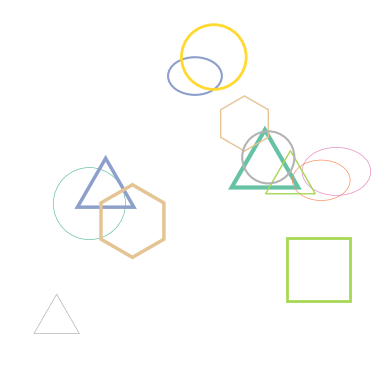[{"shape": "circle", "thickness": 0.5, "radius": 0.47, "center": [0.232, 0.471]}, {"shape": "triangle", "thickness": 3, "radius": 0.5, "center": [0.688, 0.563]}, {"shape": "oval", "thickness": 0.5, "radius": 0.38, "center": [0.834, 0.532]}, {"shape": "oval", "thickness": 1.5, "radius": 0.35, "center": [0.506, 0.802]}, {"shape": "triangle", "thickness": 2.5, "radius": 0.42, "center": [0.274, 0.504]}, {"shape": "oval", "thickness": 0.5, "radius": 0.45, "center": [0.874, 0.555]}, {"shape": "triangle", "thickness": 1, "radius": 0.37, "center": [0.754, 0.534]}, {"shape": "square", "thickness": 2, "radius": 0.41, "center": [0.827, 0.3]}, {"shape": "circle", "thickness": 2, "radius": 0.42, "center": [0.555, 0.852]}, {"shape": "hexagon", "thickness": 2.5, "radius": 0.47, "center": [0.344, 0.426]}, {"shape": "hexagon", "thickness": 1, "radius": 0.36, "center": [0.635, 0.679]}, {"shape": "circle", "thickness": 1.5, "radius": 0.34, "center": [0.697, 0.591]}, {"shape": "triangle", "thickness": 0.5, "radius": 0.34, "center": [0.147, 0.168]}]